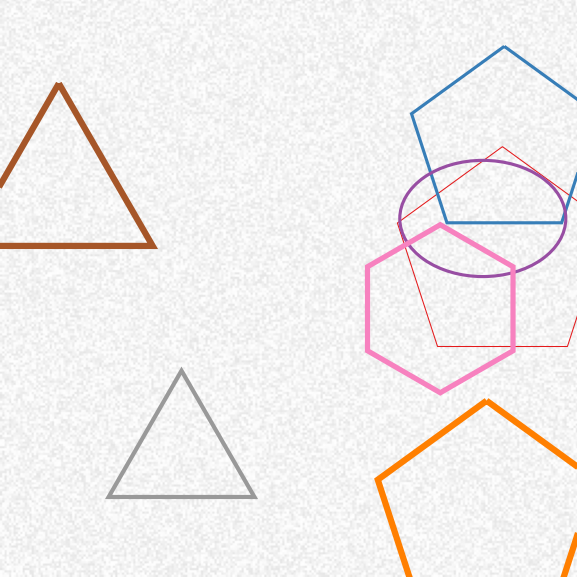[{"shape": "pentagon", "thickness": 0.5, "radius": 0.96, "center": [0.87, 0.554]}, {"shape": "pentagon", "thickness": 1.5, "radius": 0.84, "center": [0.873, 0.75]}, {"shape": "oval", "thickness": 1.5, "radius": 0.72, "center": [0.836, 0.621]}, {"shape": "pentagon", "thickness": 3, "radius": 0.99, "center": [0.843, 0.107]}, {"shape": "triangle", "thickness": 3, "radius": 0.94, "center": [0.102, 0.667]}, {"shape": "hexagon", "thickness": 2.5, "radius": 0.73, "center": [0.762, 0.465]}, {"shape": "triangle", "thickness": 2, "radius": 0.73, "center": [0.314, 0.211]}]